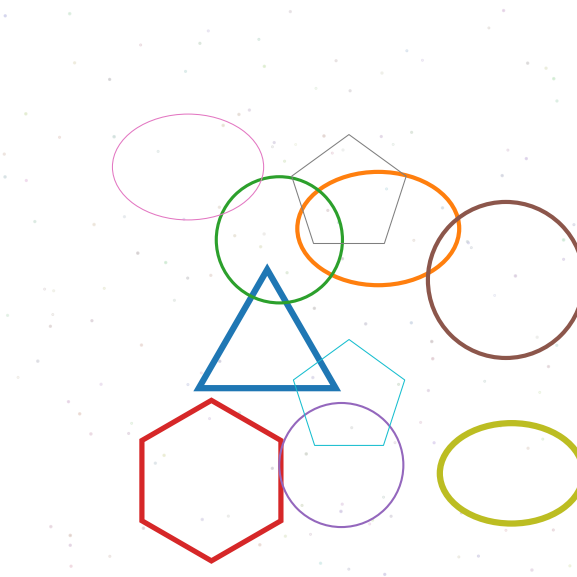[{"shape": "triangle", "thickness": 3, "radius": 0.68, "center": [0.463, 0.395]}, {"shape": "oval", "thickness": 2, "radius": 0.7, "center": [0.655, 0.603]}, {"shape": "circle", "thickness": 1.5, "radius": 0.55, "center": [0.484, 0.584]}, {"shape": "hexagon", "thickness": 2.5, "radius": 0.69, "center": [0.366, 0.167]}, {"shape": "circle", "thickness": 1, "radius": 0.54, "center": [0.591, 0.194]}, {"shape": "circle", "thickness": 2, "radius": 0.68, "center": [0.876, 0.514]}, {"shape": "oval", "thickness": 0.5, "radius": 0.65, "center": [0.326, 0.71]}, {"shape": "pentagon", "thickness": 0.5, "radius": 0.52, "center": [0.604, 0.662]}, {"shape": "oval", "thickness": 3, "radius": 0.62, "center": [0.886, 0.179]}, {"shape": "pentagon", "thickness": 0.5, "radius": 0.51, "center": [0.604, 0.31]}]